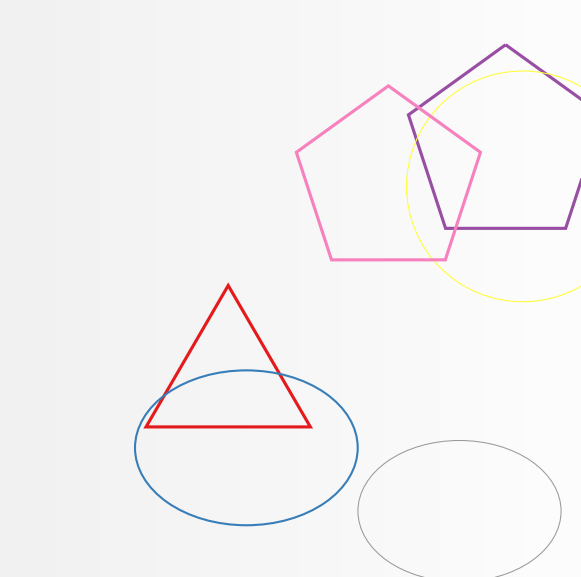[{"shape": "triangle", "thickness": 1.5, "radius": 0.82, "center": [0.393, 0.342]}, {"shape": "oval", "thickness": 1, "radius": 0.96, "center": [0.424, 0.224]}, {"shape": "pentagon", "thickness": 1.5, "radius": 0.88, "center": [0.87, 0.746]}, {"shape": "circle", "thickness": 0.5, "radius": 1.0, "center": [0.899, 0.676]}, {"shape": "pentagon", "thickness": 1.5, "radius": 0.83, "center": [0.668, 0.684]}, {"shape": "oval", "thickness": 0.5, "radius": 0.87, "center": [0.791, 0.114]}]